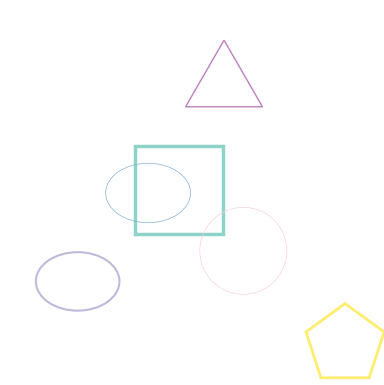[{"shape": "square", "thickness": 2.5, "radius": 0.57, "center": [0.465, 0.507]}, {"shape": "oval", "thickness": 1.5, "radius": 0.54, "center": [0.202, 0.269]}, {"shape": "oval", "thickness": 0.5, "radius": 0.55, "center": [0.385, 0.499]}, {"shape": "circle", "thickness": 0.5, "radius": 0.56, "center": [0.632, 0.349]}, {"shape": "triangle", "thickness": 1, "radius": 0.58, "center": [0.582, 0.78]}, {"shape": "pentagon", "thickness": 2, "radius": 0.53, "center": [0.896, 0.105]}]